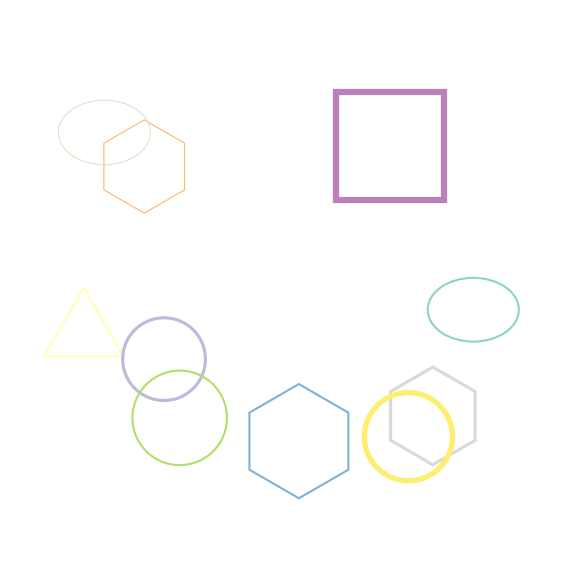[{"shape": "oval", "thickness": 1, "radius": 0.39, "center": [0.82, 0.463]}, {"shape": "triangle", "thickness": 1, "radius": 0.4, "center": [0.145, 0.422]}, {"shape": "circle", "thickness": 1.5, "radius": 0.36, "center": [0.284, 0.377]}, {"shape": "hexagon", "thickness": 1, "radius": 0.49, "center": [0.518, 0.235]}, {"shape": "hexagon", "thickness": 0.5, "radius": 0.4, "center": [0.25, 0.711]}, {"shape": "circle", "thickness": 1, "radius": 0.41, "center": [0.311, 0.276]}, {"shape": "hexagon", "thickness": 1.5, "radius": 0.42, "center": [0.749, 0.279]}, {"shape": "square", "thickness": 3, "radius": 0.47, "center": [0.675, 0.746]}, {"shape": "oval", "thickness": 0.5, "radius": 0.4, "center": [0.181, 0.77]}, {"shape": "circle", "thickness": 2.5, "radius": 0.38, "center": [0.707, 0.243]}]